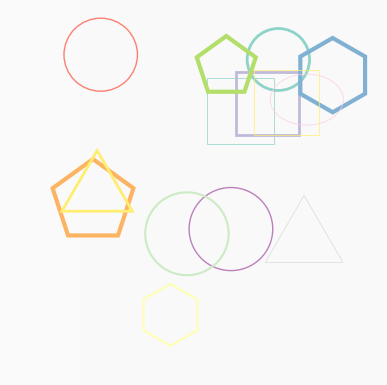[{"shape": "square", "thickness": 0.5, "radius": 0.43, "center": [0.62, 0.711]}, {"shape": "circle", "thickness": 2, "radius": 0.4, "center": [0.718, 0.845]}, {"shape": "hexagon", "thickness": 1.5, "radius": 0.4, "center": [0.44, 0.182]}, {"shape": "square", "thickness": 2, "radius": 0.41, "center": [0.69, 0.731]}, {"shape": "circle", "thickness": 1, "radius": 0.47, "center": [0.26, 0.858]}, {"shape": "hexagon", "thickness": 3, "radius": 0.48, "center": [0.859, 0.805]}, {"shape": "pentagon", "thickness": 3, "radius": 0.55, "center": [0.24, 0.477]}, {"shape": "pentagon", "thickness": 3, "radius": 0.4, "center": [0.584, 0.826]}, {"shape": "oval", "thickness": 0.5, "radius": 0.47, "center": [0.792, 0.741]}, {"shape": "triangle", "thickness": 0.5, "radius": 0.58, "center": [0.785, 0.376]}, {"shape": "circle", "thickness": 1, "radius": 0.54, "center": [0.596, 0.405]}, {"shape": "circle", "thickness": 1.5, "radius": 0.54, "center": [0.482, 0.393]}, {"shape": "triangle", "thickness": 2, "radius": 0.52, "center": [0.251, 0.504]}, {"shape": "square", "thickness": 0.5, "radius": 0.42, "center": [0.74, 0.733]}]